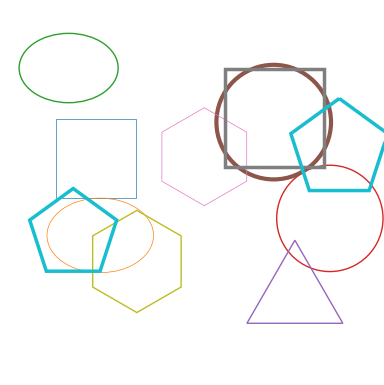[{"shape": "square", "thickness": 0.5, "radius": 0.52, "center": [0.25, 0.589]}, {"shape": "oval", "thickness": 0.5, "radius": 0.69, "center": [0.26, 0.389]}, {"shape": "oval", "thickness": 1, "radius": 0.64, "center": [0.178, 0.823]}, {"shape": "circle", "thickness": 1, "radius": 0.69, "center": [0.857, 0.433]}, {"shape": "triangle", "thickness": 1, "radius": 0.72, "center": [0.766, 0.232]}, {"shape": "circle", "thickness": 3, "radius": 0.74, "center": [0.711, 0.683]}, {"shape": "hexagon", "thickness": 0.5, "radius": 0.64, "center": [0.531, 0.593]}, {"shape": "square", "thickness": 2.5, "radius": 0.64, "center": [0.713, 0.693]}, {"shape": "hexagon", "thickness": 1, "radius": 0.66, "center": [0.356, 0.321]}, {"shape": "pentagon", "thickness": 2.5, "radius": 0.59, "center": [0.19, 0.392]}, {"shape": "pentagon", "thickness": 2.5, "radius": 0.66, "center": [0.881, 0.612]}]